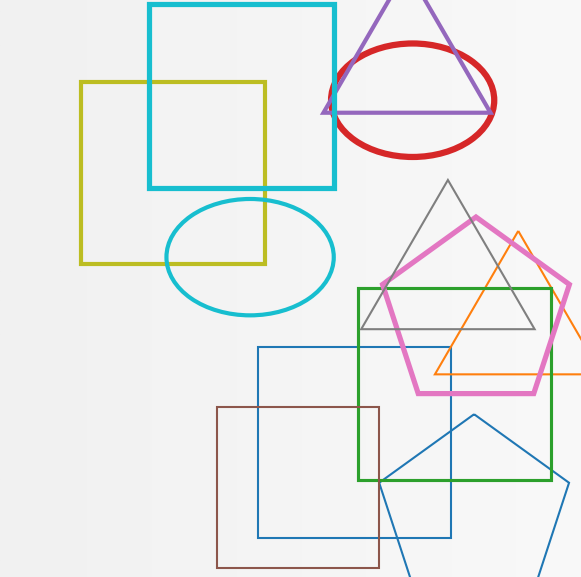[{"shape": "pentagon", "thickness": 1, "radius": 0.86, "center": [0.816, 0.11]}, {"shape": "square", "thickness": 1, "radius": 0.83, "center": [0.61, 0.233]}, {"shape": "triangle", "thickness": 1, "radius": 0.83, "center": [0.892, 0.434]}, {"shape": "square", "thickness": 1.5, "radius": 0.83, "center": [0.781, 0.334]}, {"shape": "oval", "thickness": 3, "radius": 0.7, "center": [0.71, 0.826]}, {"shape": "triangle", "thickness": 2, "radius": 0.83, "center": [0.7, 0.887]}, {"shape": "square", "thickness": 1, "radius": 0.7, "center": [0.513, 0.156]}, {"shape": "pentagon", "thickness": 2.5, "radius": 0.85, "center": [0.819, 0.454]}, {"shape": "triangle", "thickness": 1, "radius": 0.86, "center": [0.771, 0.515]}, {"shape": "square", "thickness": 2, "radius": 0.79, "center": [0.297, 0.699]}, {"shape": "square", "thickness": 2.5, "radius": 0.8, "center": [0.415, 0.833]}, {"shape": "oval", "thickness": 2, "radius": 0.72, "center": [0.43, 0.554]}]